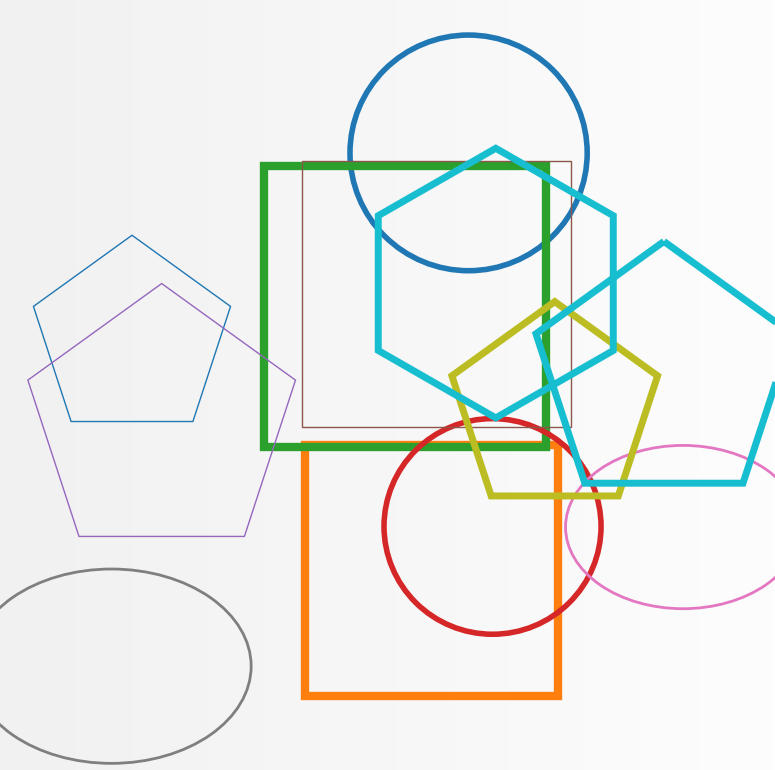[{"shape": "circle", "thickness": 2, "radius": 0.77, "center": [0.605, 0.801]}, {"shape": "pentagon", "thickness": 0.5, "radius": 0.67, "center": [0.17, 0.561]}, {"shape": "square", "thickness": 3, "radius": 0.82, "center": [0.557, 0.259]}, {"shape": "square", "thickness": 3, "radius": 0.91, "center": [0.523, 0.602]}, {"shape": "circle", "thickness": 2, "radius": 0.7, "center": [0.636, 0.316]}, {"shape": "pentagon", "thickness": 0.5, "radius": 0.91, "center": [0.209, 0.45]}, {"shape": "square", "thickness": 0.5, "radius": 0.87, "center": [0.563, 0.618]}, {"shape": "oval", "thickness": 1, "radius": 0.76, "center": [0.881, 0.316]}, {"shape": "oval", "thickness": 1, "radius": 0.9, "center": [0.144, 0.135]}, {"shape": "pentagon", "thickness": 2.5, "radius": 0.7, "center": [0.716, 0.469]}, {"shape": "hexagon", "thickness": 2.5, "radius": 0.88, "center": [0.64, 0.632]}, {"shape": "pentagon", "thickness": 2.5, "radius": 0.87, "center": [0.857, 0.513]}]